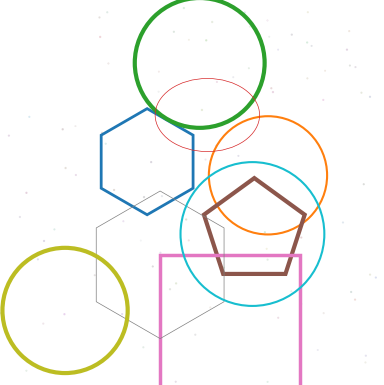[{"shape": "hexagon", "thickness": 2, "radius": 0.69, "center": [0.382, 0.58]}, {"shape": "circle", "thickness": 1.5, "radius": 0.77, "center": [0.696, 0.545]}, {"shape": "circle", "thickness": 3, "radius": 0.84, "center": [0.519, 0.837]}, {"shape": "oval", "thickness": 0.5, "radius": 0.68, "center": [0.539, 0.701]}, {"shape": "pentagon", "thickness": 3, "radius": 0.69, "center": [0.661, 0.4]}, {"shape": "square", "thickness": 2.5, "radius": 0.91, "center": [0.597, 0.158]}, {"shape": "hexagon", "thickness": 0.5, "radius": 0.96, "center": [0.416, 0.312]}, {"shape": "circle", "thickness": 3, "radius": 0.81, "center": [0.169, 0.194]}, {"shape": "circle", "thickness": 1.5, "radius": 0.93, "center": [0.656, 0.392]}]